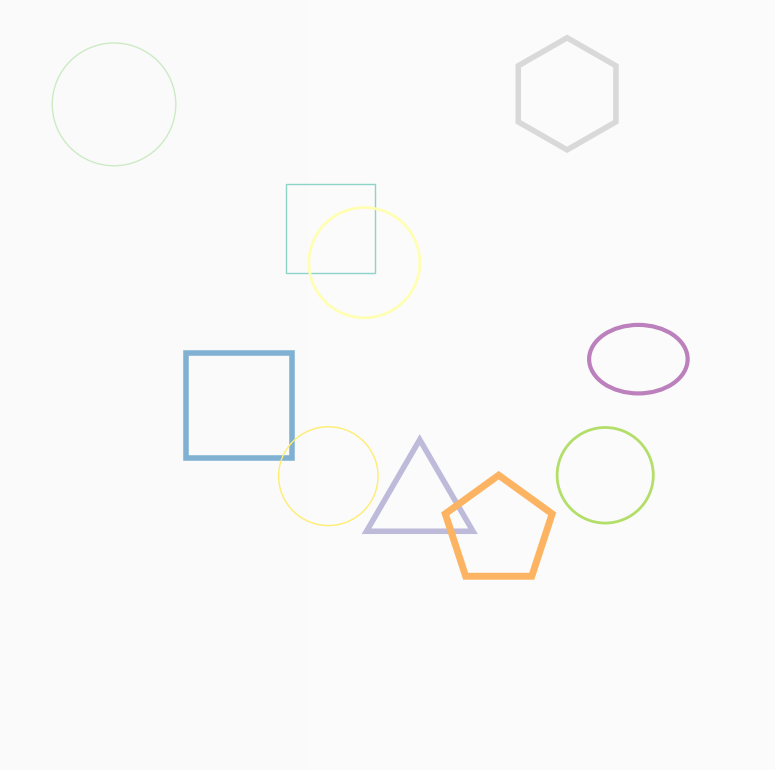[{"shape": "square", "thickness": 0.5, "radius": 0.29, "center": [0.426, 0.703]}, {"shape": "circle", "thickness": 1, "radius": 0.36, "center": [0.47, 0.659]}, {"shape": "triangle", "thickness": 2, "radius": 0.4, "center": [0.542, 0.35]}, {"shape": "square", "thickness": 2, "radius": 0.34, "center": [0.308, 0.473]}, {"shape": "pentagon", "thickness": 2.5, "radius": 0.36, "center": [0.644, 0.31]}, {"shape": "circle", "thickness": 1, "radius": 0.31, "center": [0.781, 0.383]}, {"shape": "hexagon", "thickness": 2, "radius": 0.36, "center": [0.732, 0.878]}, {"shape": "oval", "thickness": 1.5, "radius": 0.32, "center": [0.824, 0.534]}, {"shape": "circle", "thickness": 0.5, "radius": 0.4, "center": [0.147, 0.864]}, {"shape": "circle", "thickness": 0.5, "radius": 0.32, "center": [0.424, 0.382]}]